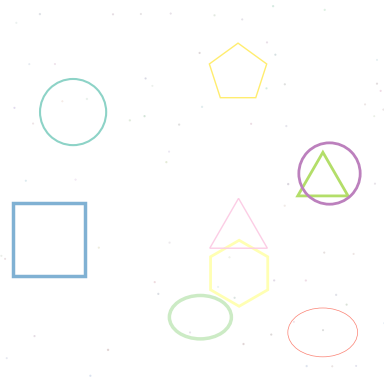[{"shape": "circle", "thickness": 1.5, "radius": 0.43, "center": [0.19, 0.709]}, {"shape": "hexagon", "thickness": 2, "radius": 0.43, "center": [0.621, 0.29]}, {"shape": "oval", "thickness": 0.5, "radius": 0.45, "center": [0.838, 0.137]}, {"shape": "square", "thickness": 2.5, "radius": 0.47, "center": [0.128, 0.378]}, {"shape": "triangle", "thickness": 2, "radius": 0.38, "center": [0.839, 0.529]}, {"shape": "triangle", "thickness": 1, "radius": 0.43, "center": [0.62, 0.398]}, {"shape": "circle", "thickness": 2, "radius": 0.4, "center": [0.856, 0.549]}, {"shape": "oval", "thickness": 2.5, "radius": 0.4, "center": [0.52, 0.176]}, {"shape": "pentagon", "thickness": 1, "radius": 0.39, "center": [0.618, 0.81]}]